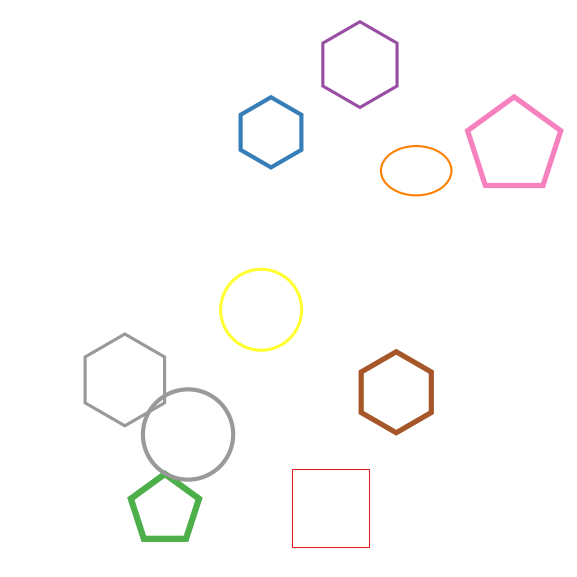[{"shape": "square", "thickness": 0.5, "radius": 0.34, "center": [0.572, 0.119]}, {"shape": "hexagon", "thickness": 2, "radius": 0.3, "center": [0.469, 0.77]}, {"shape": "pentagon", "thickness": 3, "radius": 0.31, "center": [0.286, 0.116]}, {"shape": "hexagon", "thickness": 1.5, "radius": 0.37, "center": [0.623, 0.887]}, {"shape": "oval", "thickness": 1, "radius": 0.31, "center": [0.721, 0.704]}, {"shape": "circle", "thickness": 1.5, "radius": 0.35, "center": [0.452, 0.463]}, {"shape": "hexagon", "thickness": 2.5, "radius": 0.35, "center": [0.686, 0.32]}, {"shape": "pentagon", "thickness": 2.5, "radius": 0.42, "center": [0.89, 0.747]}, {"shape": "hexagon", "thickness": 1.5, "radius": 0.4, "center": [0.216, 0.341]}, {"shape": "circle", "thickness": 2, "radius": 0.39, "center": [0.326, 0.247]}]